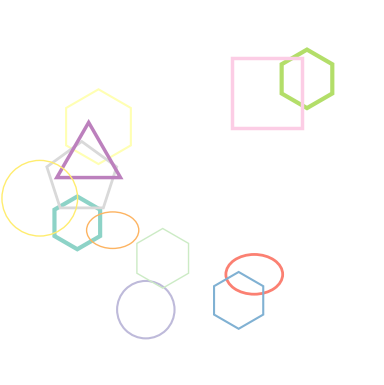[{"shape": "hexagon", "thickness": 3, "radius": 0.34, "center": [0.201, 0.421]}, {"shape": "hexagon", "thickness": 1.5, "radius": 0.49, "center": [0.256, 0.671]}, {"shape": "circle", "thickness": 1.5, "radius": 0.37, "center": [0.379, 0.196]}, {"shape": "oval", "thickness": 2, "radius": 0.37, "center": [0.66, 0.287]}, {"shape": "hexagon", "thickness": 1.5, "radius": 0.37, "center": [0.62, 0.22]}, {"shape": "oval", "thickness": 1, "radius": 0.34, "center": [0.293, 0.402]}, {"shape": "hexagon", "thickness": 3, "radius": 0.38, "center": [0.797, 0.795]}, {"shape": "square", "thickness": 2.5, "radius": 0.45, "center": [0.693, 0.758]}, {"shape": "pentagon", "thickness": 2, "radius": 0.48, "center": [0.212, 0.537]}, {"shape": "triangle", "thickness": 2.5, "radius": 0.48, "center": [0.23, 0.587]}, {"shape": "hexagon", "thickness": 1, "radius": 0.39, "center": [0.423, 0.329]}, {"shape": "circle", "thickness": 1, "radius": 0.49, "center": [0.103, 0.485]}]